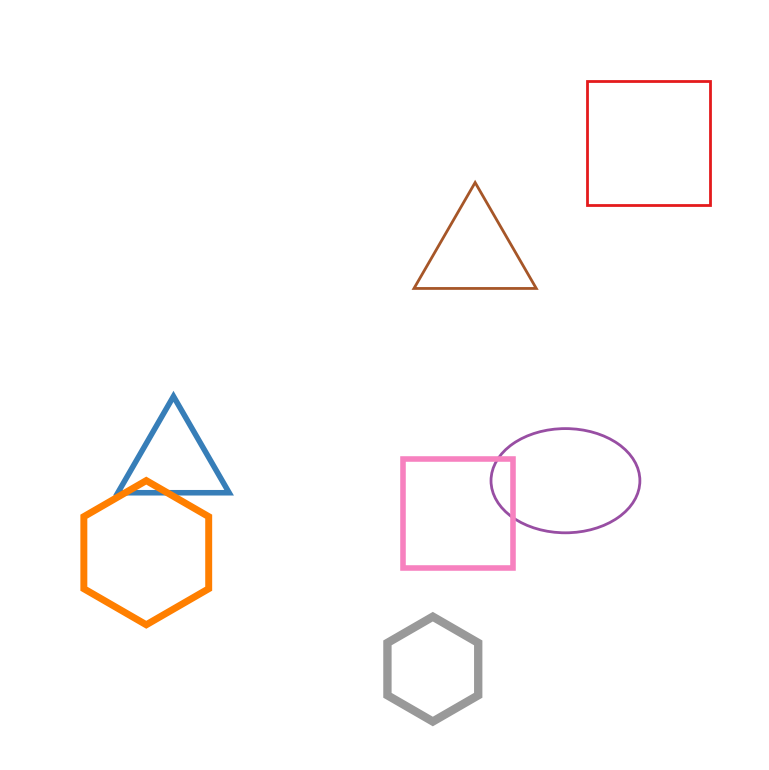[{"shape": "square", "thickness": 1, "radius": 0.4, "center": [0.842, 0.814]}, {"shape": "triangle", "thickness": 2, "radius": 0.42, "center": [0.225, 0.402]}, {"shape": "oval", "thickness": 1, "radius": 0.48, "center": [0.734, 0.376]}, {"shape": "hexagon", "thickness": 2.5, "radius": 0.47, "center": [0.19, 0.282]}, {"shape": "triangle", "thickness": 1, "radius": 0.46, "center": [0.617, 0.671]}, {"shape": "square", "thickness": 2, "radius": 0.36, "center": [0.595, 0.333]}, {"shape": "hexagon", "thickness": 3, "radius": 0.34, "center": [0.562, 0.131]}]